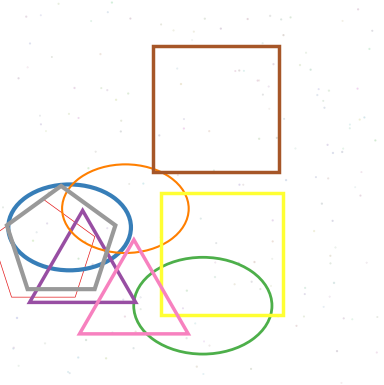[{"shape": "pentagon", "thickness": 0.5, "radius": 0.7, "center": [0.113, 0.342]}, {"shape": "oval", "thickness": 3, "radius": 0.8, "center": [0.181, 0.409]}, {"shape": "oval", "thickness": 2, "radius": 0.9, "center": [0.527, 0.206]}, {"shape": "triangle", "thickness": 2.5, "radius": 0.8, "center": [0.215, 0.294]}, {"shape": "oval", "thickness": 1.5, "radius": 0.82, "center": [0.326, 0.458]}, {"shape": "square", "thickness": 2.5, "radius": 0.79, "center": [0.576, 0.34]}, {"shape": "square", "thickness": 2.5, "radius": 0.81, "center": [0.561, 0.717]}, {"shape": "triangle", "thickness": 2.5, "radius": 0.82, "center": [0.348, 0.214]}, {"shape": "pentagon", "thickness": 3, "radius": 0.74, "center": [0.159, 0.369]}]